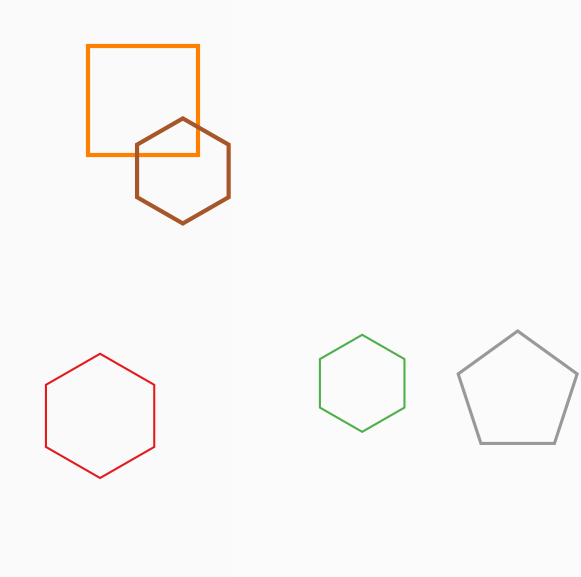[{"shape": "hexagon", "thickness": 1, "radius": 0.54, "center": [0.172, 0.279]}, {"shape": "hexagon", "thickness": 1, "radius": 0.42, "center": [0.623, 0.335]}, {"shape": "square", "thickness": 2, "radius": 0.47, "center": [0.247, 0.825]}, {"shape": "hexagon", "thickness": 2, "radius": 0.45, "center": [0.315, 0.703]}, {"shape": "pentagon", "thickness": 1.5, "radius": 0.54, "center": [0.891, 0.318]}]